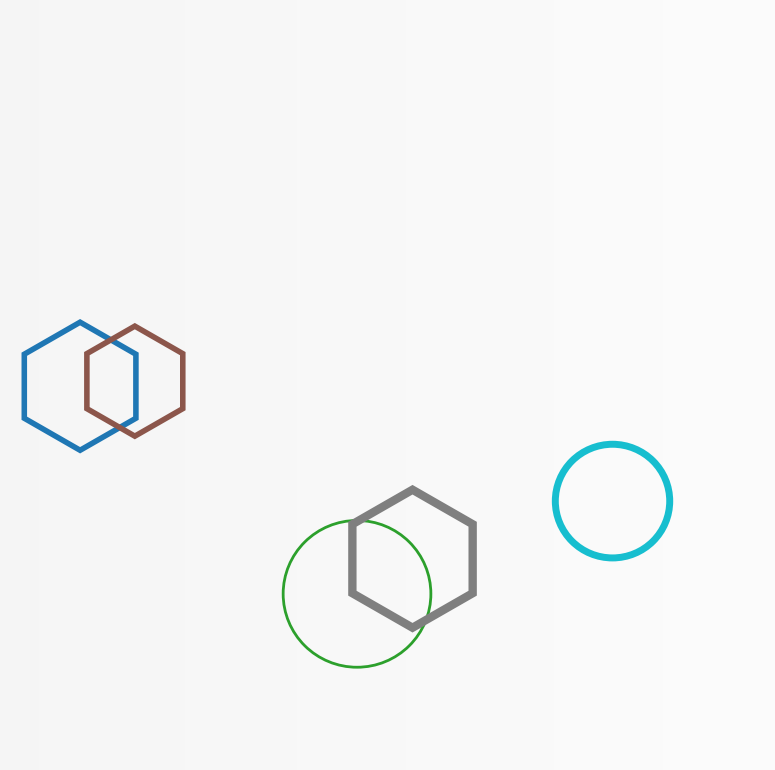[{"shape": "hexagon", "thickness": 2, "radius": 0.42, "center": [0.103, 0.498]}, {"shape": "circle", "thickness": 1, "radius": 0.48, "center": [0.461, 0.229]}, {"shape": "hexagon", "thickness": 2, "radius": 0.36, "center": [0.174, 0.505]}, {"shape": "hexagon", "thickness": 3, "radius": 0.45, "center": [0.532, 0.274]}, {"shape": "circle", "thickness": 2.5, "radius": 0.37, "center": [0.79, 0.349]}]